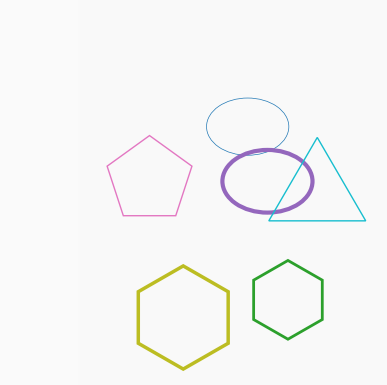[{"shape": "oval", "thickness": 0.5, "radius": 0.53, "center": [0.639, 0.671]}, {"shape": "hexagon", "thickness": 2, "radius": 0.51, "center": [0.743, 0.221]}, {"shape": "oval", "thickness": 3, "radius": 0.58, "center": [0.69, 0.529]}, {"shape": "pentagon", "thickness": 1, "radius": 0.58, "center": [0.386, 0.533]}, {"shape": "hexagon", "thickness": 2.5, "radius": 0.67, "center": [0.473, 0.175]}, {"shape": "triangle", "thickness": 1, "radius": 0.72, "center": [0.819, 0.499]}]